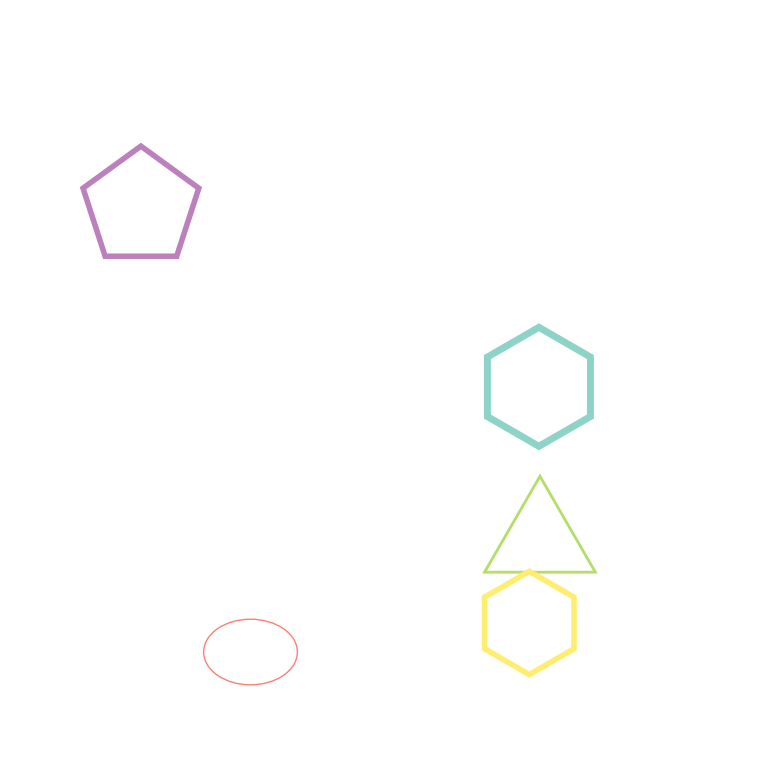[{"shape": "hexagon", "thickness": 2.5, "radius": 0.39, "center": [0.7, 0.498]}, {"shape": "oval", "thickness": 0.5, "radius": 0.3, "center": [0.325, 0.153]}, {"shape": "triangle", "thickness": 1, "radius": 0.42, "center": [0.701, 0.298]}, {"shape": "pentagon", "thickness": 2, "radius": 0.4, "center": [0.183, 0.731]}, {"shape": "hexagon", "thickness": 2, "radius": 0.34, "center": [0.687, 0.191]}]